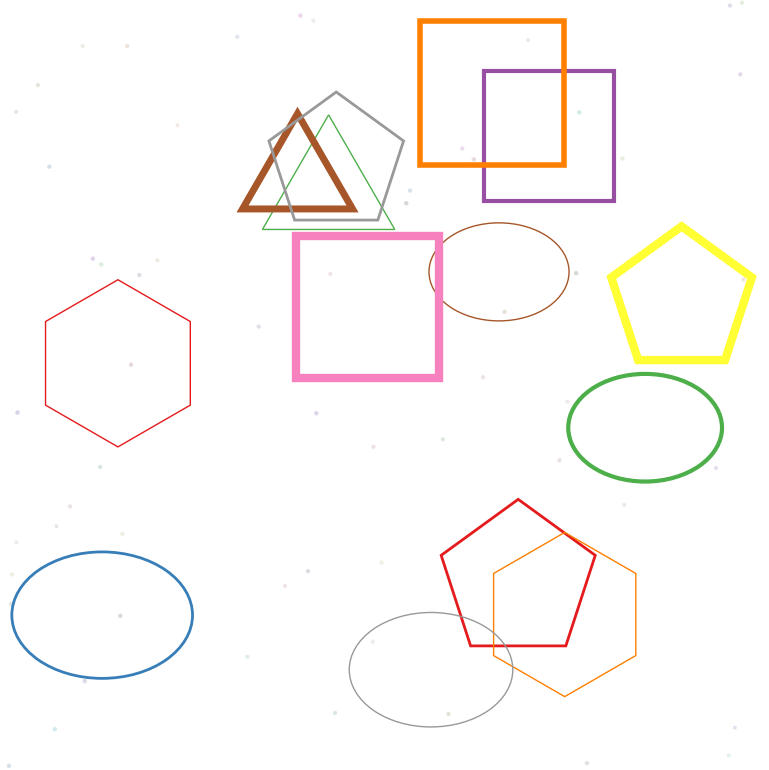[{"shape": "pentagon", "thickness": 1, "radius": 0.53, "center": [0.673, 0.246]}, {"shape": "hexagon", "thickness": 0.5, "radius": 0.54, "center": [0.153, 0.528]}, {"shape": "oval", "thickness": 1, "radius": 0.59, "center": [0.133, 0.201]}, {"shape": "triangle", "thickness": 0.5, "radius": 0.5, "center": [0.427, 0.752]}, {"shape": "oval", "thickness": 1.5, "radius": 0.5, "center": [0.838, 0.445]}, {"shape": "square", "thickness": 1.5, "radius": 0.42, "center": [0.713, 0.824]}, {"shape": "hexagon", "thickness": 0.5, "radius": 0.53, "center": [0.733, 0.202]}, {"shape": "square", "thickness": 2, "radius": 0.47, "center": [0.639, 0.88]}, {"shape": "pentagon", "thickness": 3, "radius": 0.48, "center": [0.885, 0.61]}, {"shape": "triangle", "thickness": 2.5, "radius": 0.41, "center": [0.386, 0.77]}, {"shape": "oval", "thickness": 0.5, "radius": 0.45, "center": [0.648, 0.647]}, {"shape": "square", "thickness": 3, "radius": 0.46, "center": [0.478, 0.602]}, {"shape": "oval", "thickness": 0.5, "radius": 0.53, "center": [0.56, 0.13]}, {"shape": "pentagon", "thickness": 1, "radius": 0.46, "center": [0.437, 0.789]}]